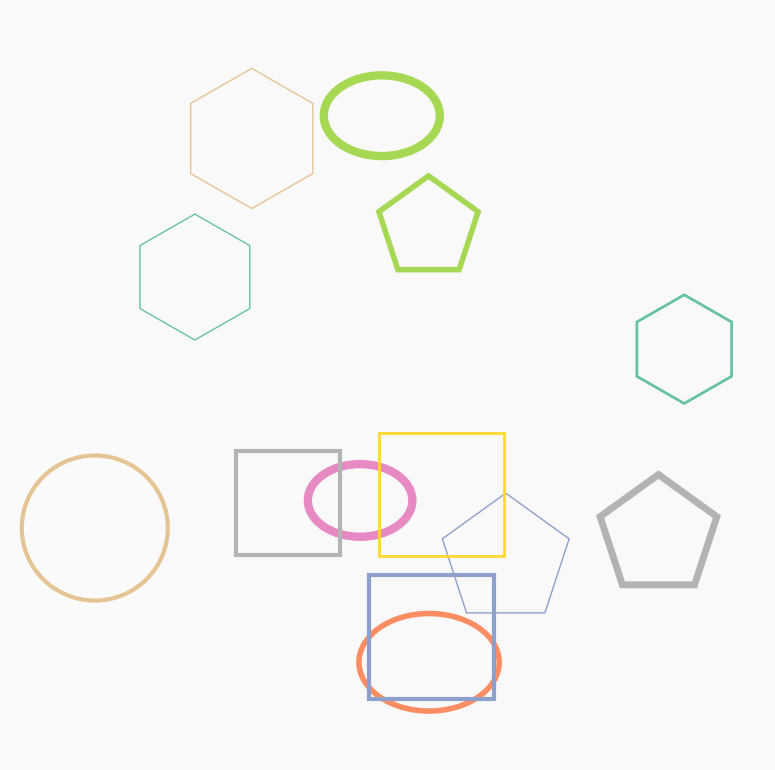[{"shape": "hexagon", "thickness": 1, "radius": 0.35, "center": [0.883, 0.547]}, {"shape": "hexagon", "thickness": 0.5, "radius": 0.41, "center": [0.251, 0.64]}, {"shape": "oval", "thickness": 2, "radius": 0.45, "center": [0.554, 0.14]}, {"shape": "square", "thickness": 1.5, "radius": 0.4, "center": [0.557, 0.172]}, {"shape": "pentagon", "thickness": 0.5, "radius": 0.43, "center": [0.653, 0.274]}, {"shape": "oval", "thickness": 3, "radius": 0.34, "center": [0.465, 0.35]}, {"shape": "oval", "thickness": 3, "radius": 0.37, "center": [0.493, 0.85]}, {"shape": "pentagon", "thickness": 2, "radius": 0.34, "center": [0.553, 0.704]}, {"shape": "square", "thickness": 1, "radius": 0.4, "center": [0.57, 0.357]}, {"shape": "circle", "thickness": 1.5, "radius": 0.47, "center": [0.122, 0.314]}, {"shape": "hexagon", "thickness": 0.5, "radius": 0.46, "center": [0.325, 0.82]}, {"shape": "square", "thickness": 1.5, "radius": 0.34, "center": [0.372, 0.347]}, {"shape": "pentagon", "thickness": 2.5, "radius": 0.4, "center": [0.85, 0.305]}]